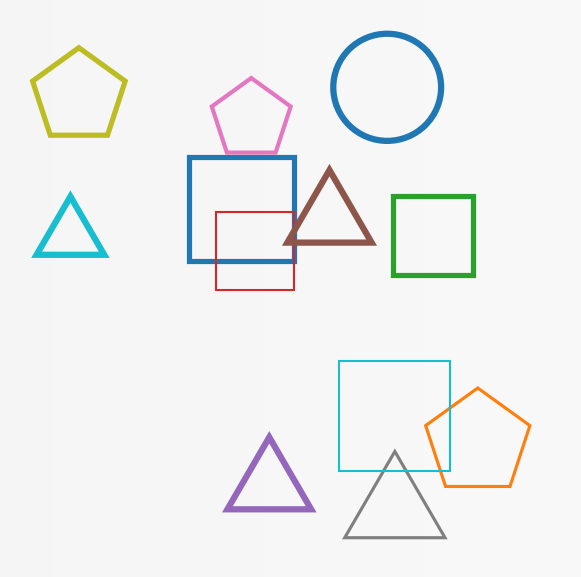[{"shape": "circle", "thickness": 3, "radius": 0.46, "center": [0.666, 0.848]}, {"shape": "square", "thickness": 2.5, "radius": 0.45, "center": [0.415, 0.637]}, {"shape": "pentagon", "thickness": 1.5, "radius": 0.47, "center": [0.822, 0.233]}, {"shape": "square", "thickness": 2.5, "radius": 0.34, "center": [0.745, 0.591]}, {"shape": "square", "thickness": 1, "radius": 0.34, "center": [0.439, 0.565]}, {"shape": "triangle", "thickness": 3, "radius": 0.42, "center": [0.463, 0.159]}, {"shape": "triangle", "thickness": 3, "radius": 0.42, "center": [0.567, 0.621]}, {"shape": "pentagon", "thickness": 2, "radius": 0.36, "center": [0.432, 0.793]}, {"shape": "triangle", "thickness": 1.5, "radius": 0.5, "center": [0.679, 0.118]}, {"shape": "pentagon", "thickness": 2.5, "radius": 0.42, "center": [0.136, 0.833]}, {"shape": "square", "thickness": 1, "radius": 0.47, "center": [0.679, 0.279]}, {"shape": "triangle", "thickness": 3, "radius": 0.34, "center": [0.121, 0.592]}]